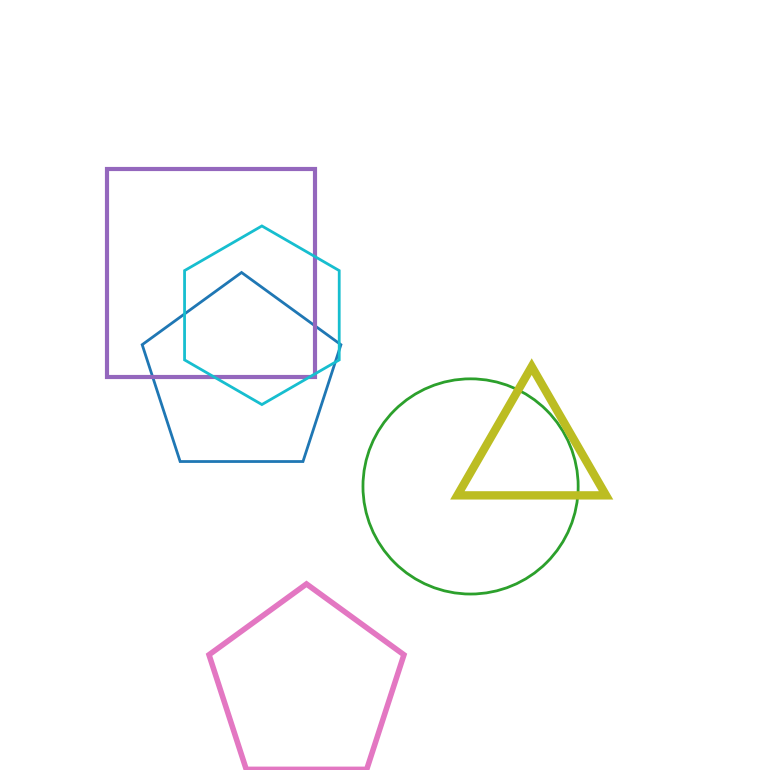[{"shape": "pentagon", "thickness": 1, "radius": 0.68, "center": [0.314, 0.51]}, {"shape": "circle", "thickness": 1, "radius": 0.7, "center": [0.611, 0.368]}, {"shape": "square", "thickness": 1.5, "radius": 0.67, "center": [0.275, 0.646]}, {"shape": "pentagon", "thickness": 2, "radius": 0.67, "center": [0.398, 0.108]}, {"shape": "triangle", "thickness": 3, "radius": 0.56, "center": [0.691, 0.412]}, {"shape": "hexagon", "thickness": 1, "radius": 0.58, "center": [0.34, 0.591]}]